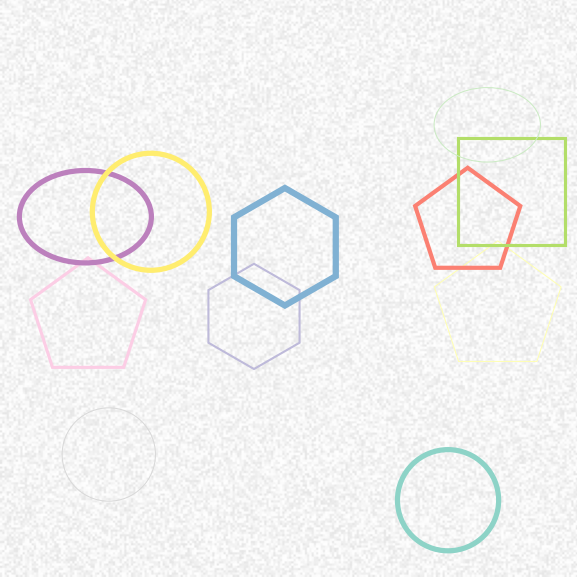[{"shape": "circle", "thickness": 2.5, "radius": 0.44, "center": [0.776, 0.133]}, {"shape": "pentagon", "thickness": 0.5, "radius": 0.58, "center": [0.862, 0.467]}, {"shape": "hexagon", "thickness": 1, "radius": 0.46, "center": [0.44, 0.451]}, {"shape": "pentagon", "thickness": 2, "radius": 0.48, "center": [0.81, 0.613]}, {"shape": "hexagon", "thickness": 3, "radius": 0.51, "center": [0.493, 0.572]}, {"shape": "square", "thickness": 1.5, "radius": 0.46, "center": [0.886, 0.668]}, {"shape": "pentagon", "thickness": 1.5, "radius": 0.52, "center": [0.153, 0.448]}, {"shape": "circle", "thickness": 0.5, "radius": 0.4, "center": [0.188, 0.212]}, {"shape": "oval", "thickness": 2.5, "radius": 0.57, "center": [0.148, 0.624]}, {"shape": "oval", "thickness": 0.5, "radius": 0.46, "center": [0.844, 0.783]}, {"shape": "circle", "thickness": 2.5, "radius": 0.51, "center": [0.261, 0.632]}]